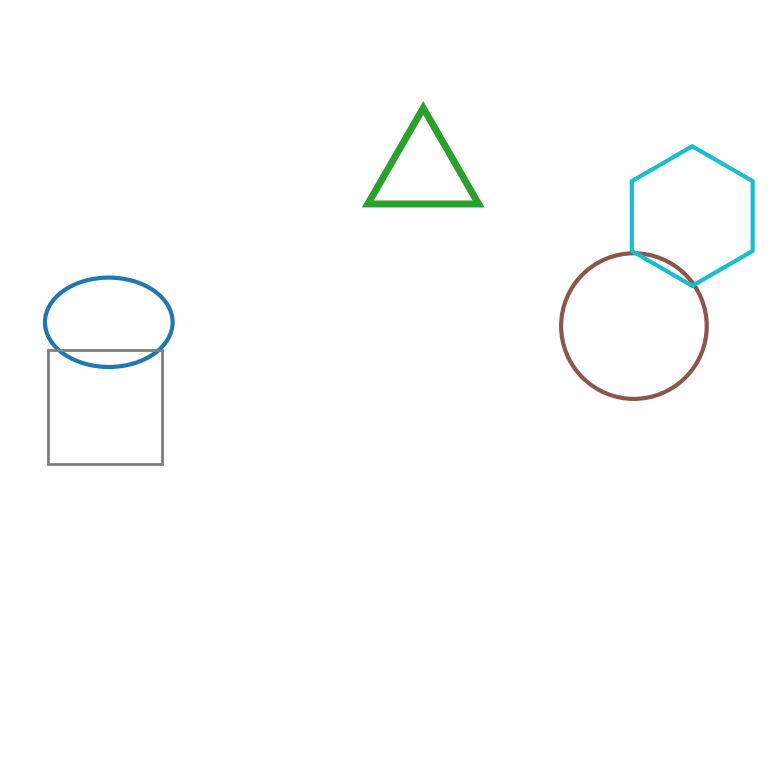[{"shape": "oval", "thickness": 1.5, "radius": 0.41, "center": [0.141, 0.581]}, {"shape": "triangle", "thickness": 2.5, "radius": 0.42, "center": [0.55, 0.777]}, {"shape": "circle", "thickness": 1.5, "radius": 0.47, "center": [0.823, 0.577]}, {"shape": "square", "thickness": 1, "radius": 0.37, "center": [0.136, 0.471]}, {"shape": "hexagon", "thickness": 1.5, "radius": 0.45, "center": [0.899, 0.719]}]